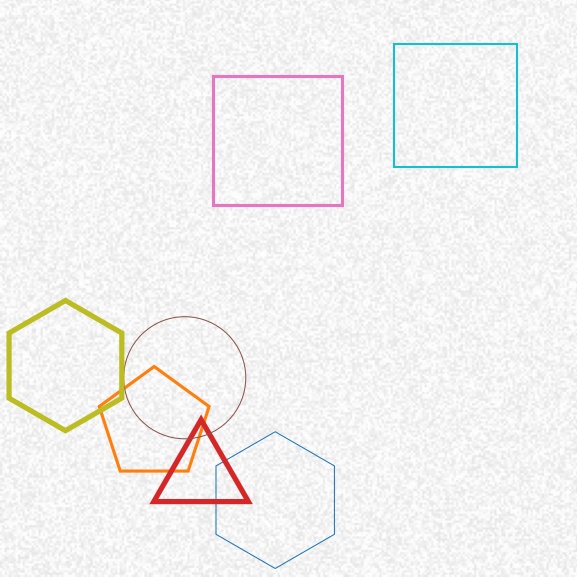[{"shape": "hexagon", "thickness": 0.5, "radius": 0.59, "center": [0.477, 0.133]}, {"shape": "pentagon", "thickness": 1.5, "radius": 0.5, "center": [0.267, 0.264]}, {"shape": "triangle", "thickness": 2.5, "radius": 0.47, "center": [0.348, 0.178]}, {"shape": "circle", "thickness": 0.5, "radius": 0.53, "center": [0.32, 0.345]}, {"shape": "square", "thickness": 1.5, "radius": 0.56, "center": [0.481, 0.756]}, {"shape": "hexagon", "thickness": 2.5, "radius": 0.56, "center": [0.113, 0.366]}, {"shape": "square", "thickness": 1, "radius": 0.53, "center": [0.789, 0.817]}]